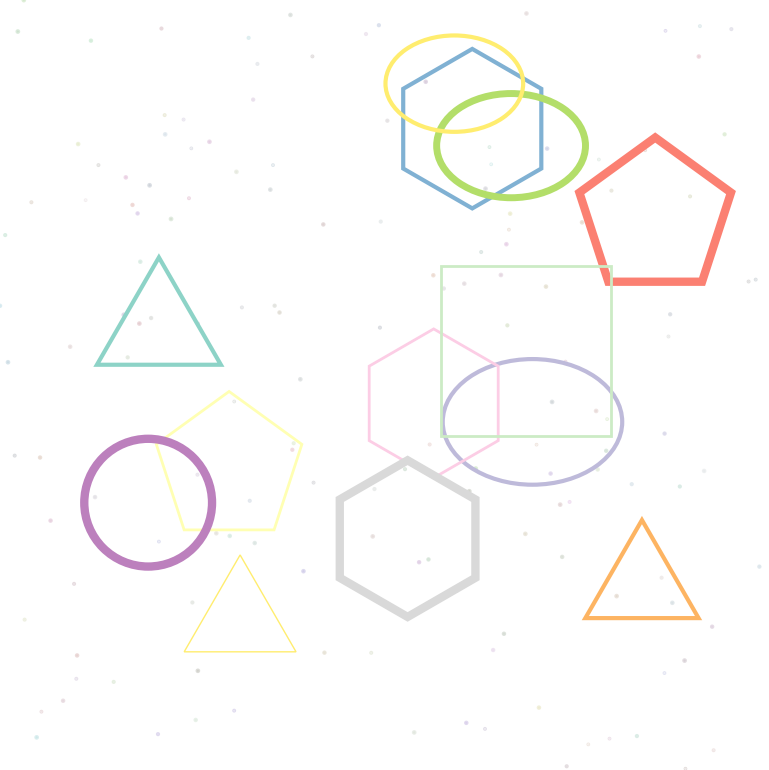[{"shape": "triangle", "thickness": 1.5, "radius": 0.46, "center": [0.206, 0.573]}, {"shape": "pentagon", "thickness": 1, "radius": 0.5, "center": [0.298, 0.392]}, {"shape": "oval", "thickness": 1.5, "radius": 0.58, "center": [0.692, 0.452]}, {"shape": "pentagon", "thickness": 3, "radius": 0.52, "center": [0.851, 0.718]}, {"shape": "hexagon", "thickness": 1.5, "radius": 0.52, "center": [0.613, 0.833]}, {"shape": "triangle", "thickness": 1.5, "radius": 0.42, "center": [0.834, 0.24]}, {"shape": "oval", "thickness": 2.5, "radius": 0.48, "center": [0.664, 0.811]}, {"shape": "hexagon", "thickness": 1, "radius": 0.48, "center": [0.563, 0.476]}, {"shape": "hexagon", "thickness": 3, "radius": 0.51, "center": [0.529, 0.3]}, {"shape": "circle", "thickness": 3, "radius": 0.41, "center": [0.192, 0.347]}, {"shape": "square", "thickness": 1, "radius": 0.55, "center": [0.684, 0.545]}, {"shape": "triangle", "thickness": 0.5, "radius": 0.42, "center": [0.312, 0.195]}, {"shape": "oval", "thickness": 1.5, "radius": 0.45, "center": [0.59, 0.891]}]